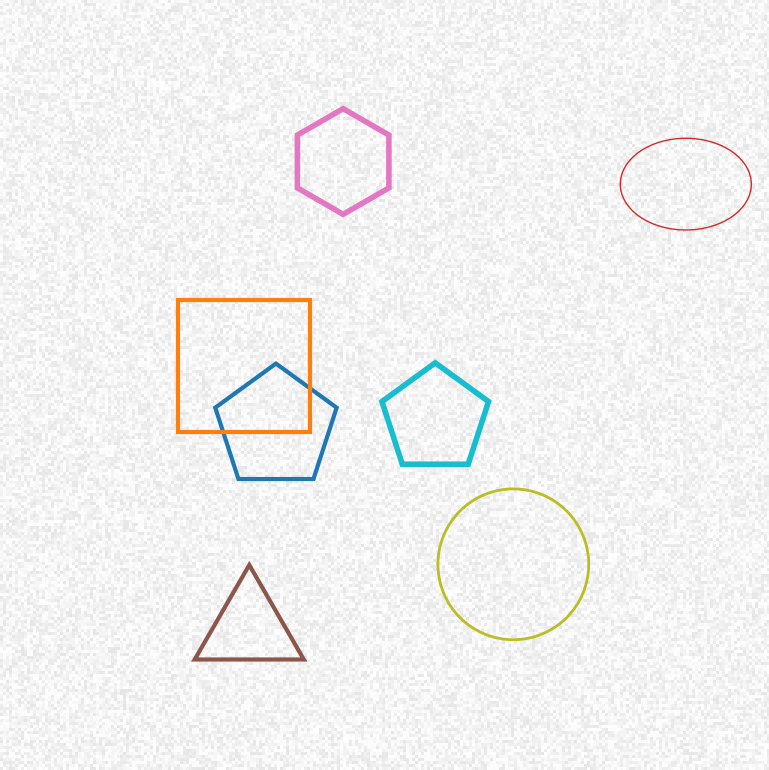[{"shape": "pentagon", "thickness": 1.5, "radius": 0.41, "center": [0.358, 0.445]}, {"shape": "square", "thickness": 1.5, "radius": 0.43, "center": [0.317, 0.525]}, {"shape": "oval", "thickness": 0.5, "radius": 0.43, "center": [0.891, 0.761]}, {"shape": "triangle", "thickness": 1.5, "radius": 0.41, "center": [0.324, 0.184]}, {"shape": "hexagon", "thickness": 2, "radius": 0.34, "center": [0.446, 0.79]}, {"shape": "circle", "thickness": 1, "radius": 0.49, "center": [0.667, 0.267]}, {"shape": "pentagon", "thickness": 2, "radius": 0.36, "center": [0.565, 0.456]}]